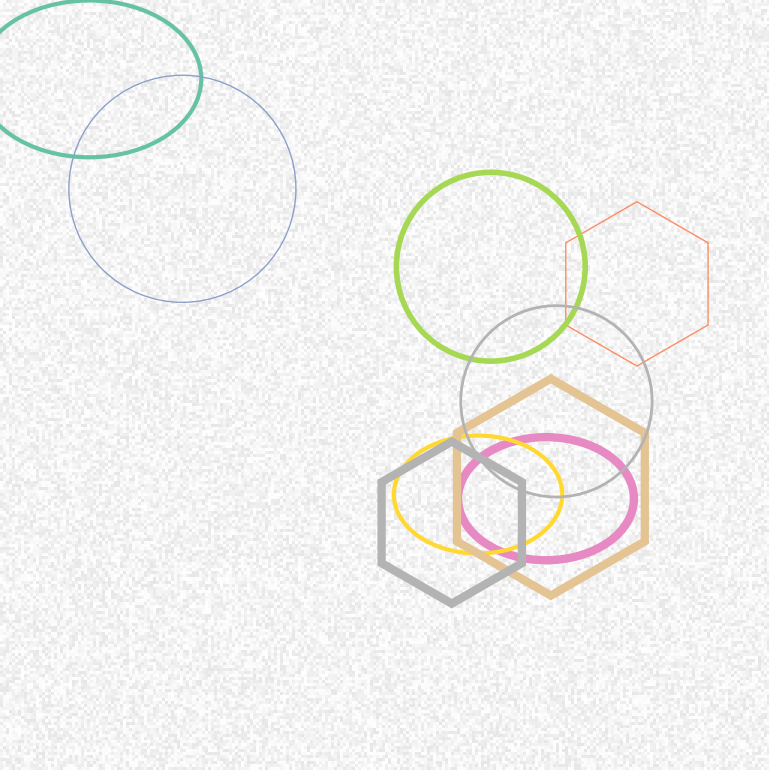[{"shape": "oval", "thickness": 1.5, "radius": 0.73, "center": [0.116, 0.898]}, {"shape": "hexagon", "thickness": 0.5, "radius": 0.53, "center": [0.827, 0.631]}, {"shape": "circle", "thickness": 0.5, "radius": 0.74, "center": [0.237, 0.755]}, {"shape": "oval", "thickness": 3, "radius": 0.57, "center": [0.709, 0.352]}, {"shape": "circle", "thickness": 2, "radius": 0.61, "center": [0.637, 0.654]}, {"shape": "oval", "thickness": 1.5, "radius": 0.55, "center": [0.621, 0.358]}, {"shape": "hexagon", "thickness": 3, "radius": 0.7, "center": [0.715, 0.367]}, {"shape": "circle", "thickness": 1, "radius": 0.62, "center": [0.723, 0.479]}, {"shape": "hexagon", "thickness": 3, "radius": 0.53, "center": [0.587, 0.321]}]